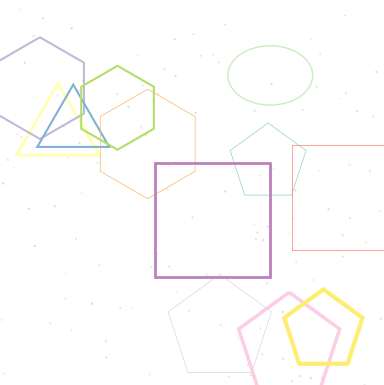[{"shape": "pentagon", "thickness": 0.5, "radius": 0.52, "center": [0.696, 0.577]}, {"shape": "triangle", "thickness": 2, "radius": 0.62, "center": [0.151, 0.659]}, {"shape": "hexagon", "thickness": 1.5, "radius": 0.66, "center": [0.104, 0.771]}, {"shape": "square", "thickness": 0.5, "radius": 0.68, "center": [0.894, 0.487]}, {"shape": "triangle", "thickness": 1.5, "radius": 0.54, "center": [0.19, 0.672]}, {"shape": "hexagon", "thickness": 0.5, "radius": 0.71, "center": [0.384, 0.626]}, {"shape": "hexagon", "thickness": 1.5, "radius": 0.54, "center": [0.305, 0.72]}, {"shape": "pentagon", "thickness": 2.5, "radius": 0.69, "center": [0.751, 0.103]}, {"shape": "pentagon", "thickness": 0.5, "radius": 0.7, "center": [0.571, 0.147]}, {"shape": "square", "thickness": 2, "radius": 0.74, "center": [0.551, 0.429]}, {"shape": "oval", "thickness": 1, "radius": 0.55, "center": [0.702, 0.804]}, {"shape": "pentagon", "thickness": 3, "radius": 0.53, "center": [0.84, 0.142]}]